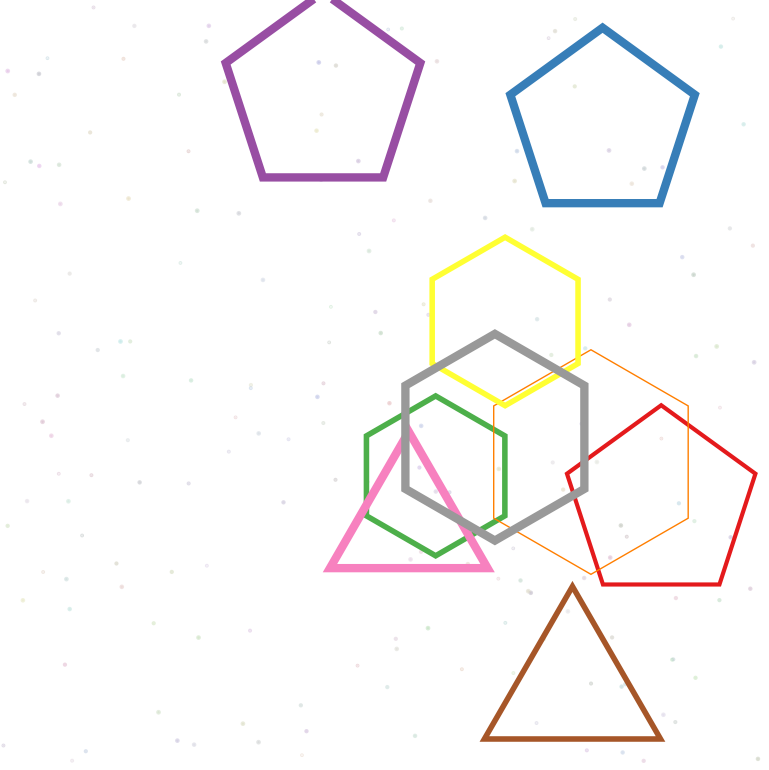[{"shape": "pentagon", "thickness": 1.5, "radius": 0.64, "center": [0.859, 0.345]}, {"shape": "pentagon", "thickness": 3, "radius": 0.63, "center": [0.783, 0.838]}, {"shape": "hexagon", "thickness": 2, "radius": 0.52, "center": [0.566, 0.382]}, {"shape": "pentagon", "thickness": 3, "radius": 0.66, "center": [0.419, 0.877]}, {"shape": "hexagon", "thickness": 0.5, "radius": 0.73, "center": [0.767, 0.4]}, {"shape": "hexagon", "thickness": 2, "radius": 0.55, "center": [0.656, 0.583]}, {"shape": "triangle", "thickness": 2, "radius": 0.66, "center": [0.743, 0.106]}, {"shape": "triangle", "thickness": 3, "radius": 0.59, "center": [0.531, 0.321]}, {"shape": "hexagon", "thickness": 3, "radius": 0.67, "center": [0.643, 0.432]}]